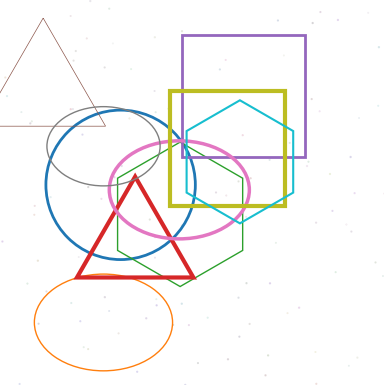[{"shape": "circle", "thickness": 2, "radius": 0.97, "center": [0.313, 0.52]}, {"shape": "oval", "thickness": 1, "radius": 0.9, "center": [0.269, 0.162]}, {"shape": "hexagon", "thickness": 1, "radius": 0.94, "center": [0.468, 0.443]}, {"shape": "triangle", "thickness": 3, "radius": 0.87, "center": [0.351, 0.367]}, {"shape": "square", "thickness": 2, "radius": 0.79, "center": [0.633, 0.75]}, {"shape": "triangle", "thickness": 0.5, "radius": 0.94, "center": [0.112, 0.766]}, {"shape": "oval", "thickness": 2.5, "radius": 0.91, "center": [0.466, 0.507]}, {"shape": "oval", "thickness": 1, "radius": 0.73, "center": [0.269, 0.62]}, {"shape": "square", "thickness": 3, "radius": 0.75, "center": [0.59, 0.614]}, {"shape": "hexagon", "thickness": 1.5, "radius": 0.8, "center": [0.623, 0.58]}]